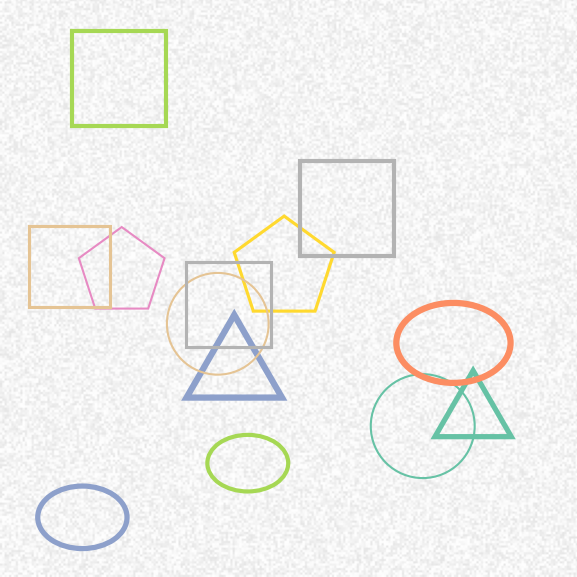[{"shape": "triangle", "thickness": 2.5, "radius": 0.38, "center": [0.819, 0.281]}, {"shape": "circle", "thickness": 1, "radius": 0.45, "center": [0.732, 0.261]}, {"shape": "oval", "thickness": 3, "radius": 0.49, "center": [0.785, 0.405]}, {"shape": "oval", "thickness": 2.5, "radius": 0.39, "center": [0.143, 0.103]}, {"shape": "triangle", "thickness": 3, "radius": 0.48, "center": [0.406, 0.358]}, {"shape": "pentagon", "thickness": 1, "radius": 0.39, "center": [0.211, 0.528]}, {"shape": "oval", "thickness": 2, "radius": 0.35, "center": [0.429, 0.197]}, {"shape": "square", "thickness": 2, "radius": 0.41, "center": [0.206, 0.863]}, {"shape": "pentagon", "thickness": 1.5, "radius": 0.45, "center": [0.492, 0.534]}, {"shape": "circle", "thickness": 1, "radius": 0.44, "center": [0.377, 0.438]}, {"shape": "square", "thickness": 1.5, "radius": 0.35, "center": [0.121, 0.538]}, {"shape": "square", "thickness": 2, "radius": 0.41, "center": [0.601, 0.639]}, {"shape": "square", "thickness": 1.5, "radius": 0.37, "center": [0.396, 0.471]}]